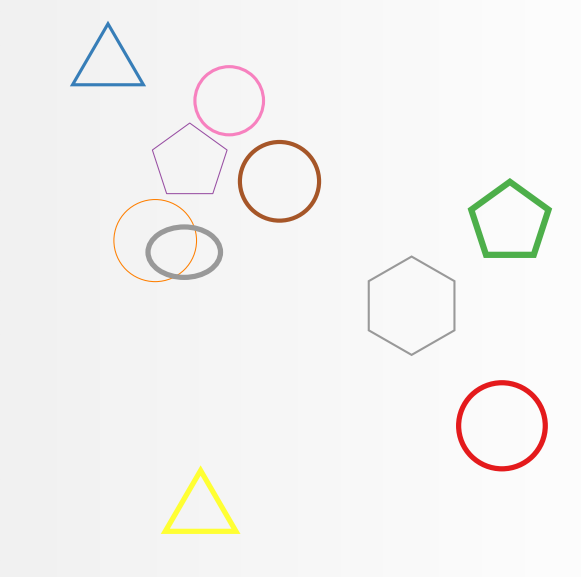[{"shape": "circle", "thickness": 2.5, "radius": 0.37, "center": [0.864, 0.262]}, {"shape": "triangle", "thickness": 1.5, "radius": 0.35, "center": [0.186, 0.888]}, {"shape": "pentagon", "thickness": 3, "radius": 0.35, "center": [0.877, 0.614]}, {"shape": "pentagon", "thickness": 0.5, "radius": 0.34, "center": [0.326, 0.718]}, {"shape": "circle", "thickness": 0.5, "radius": 0.36, "center": [0.267, 0.583]}, {"shape": "triangle", "thickness": 2.5, "radius": 0.35, "center": [0.345, 0.114]}, {"shape": "circle", "thickness": 2, "radius": 0.34, "center": [0.481, 0.685]}, {"shape": "circle", "thickness": 1.5, "radius": 0.3, "center": [0.394, 0.825]}, {"shape": "oval", "thickness": 2.5, "radius": 0.31, "center": [0.317, 0.562]}, {"shape": "hexagon", "thickness": 1, "radius": 0.43, "center": [0.708, 0.47]}]